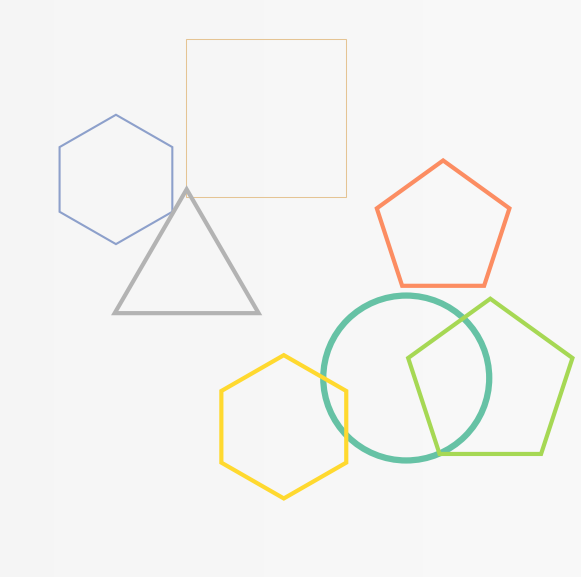[{"shape": "circle", "thickness": 3, "radius": 0.71, "center": [0.699, 0.345]}, {"shape": "pentagon", "thickness": 2, "radius": 0.6, "center": [0.762, 0.601]}, {"shape": "hexagon", "thickness": 1, "radius": 0.56, "center": [0.199, 0.688]}, {"shape": "pentagon", "thickness": 2, "radius": 0.74, "center": [0.844, 0.333]}, {"shape": "hexagon", "thickness": 2, "radius": 0.62, "center": [0.488, 0.26]}, {"shape": "square", "thickness": 0.5, "radius": 0.69, "center": [0.457, 0.795]}, {"shape": "triangle", "thickness": 2, "radius": 0.71, "center": [0.321, 0.528]}]